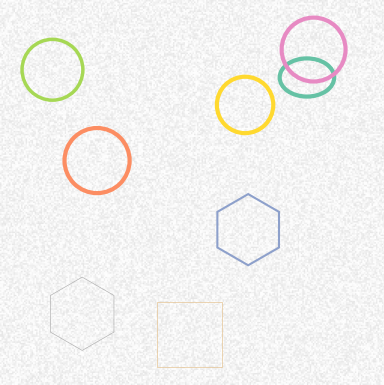[{"shape": "oval", "thickness": 3, "radius": 0.35, "center": [0.797, 0.799]}, {"shape": "circle", "thickness": 3, "radius": 0.42, "center": [0.252, 0.583]}, {"shape": "hexagon", "thickness": 1.5, "radius": 0.46, "center": [0.645, 0.403]}, {"shape": "circle", "thickness": 3, "radius": 0.42, "center": [0.815, 0.871]}, {"shape": "circle", "thickness": 2.5, "radius": 0.4, "center": [0.136, 0.819]}, {"shape": "circle", "thickness": 3, "radius": 0.37, "center": [0.637, 0.727]}, {"shape": "square", "thickness": 0.5, "radius": 0.42, "center": [0.492, 0.132]}, {"shape": "hexagon", "thickness": 0.5, "radius": 0.48, "center": [0.213, 0.185]}]